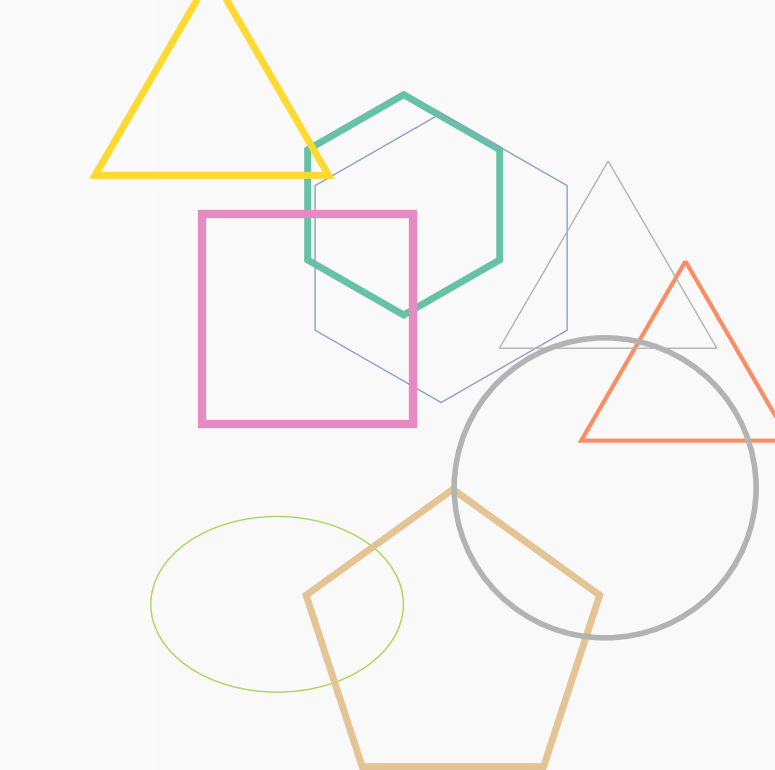[{"shape": "hexagon", "thickness": 2.5, "radius": 0.72, "center": [0.521, 0.734]}, {"shape": "triangle", "thickness": 1.5, "radius": 0.78, "center": [0.884, 0.505]}, {"shape": "hexagon", "thickness": 0.5, "radius": 0.94, "center": [0.569, 0.665]}, {"shape": "square", "thickness": 3, "radius": 0.68, "center": [0.397, 0.586]}, {"shape": "oval", "thickness": 0.5, "radius": 0.81, "center": [0.358, 0.215]}, {"shape": "triangle", "thickness": 2.5, "radius": 0.87, "center": [0.273, 0.859]}, {"shape": "pentagon", "thickness": 2.5, "radius": 1.0, "center": [0.584, 0.165]}, {"shape": "triangle", "thickness": 0.5, "radius": 0.81, "center": [0.785, 0.629]}, {"shape": "circle", "thickness": 2, "radius": 0.97, "center": [0.781, 0.366]}]